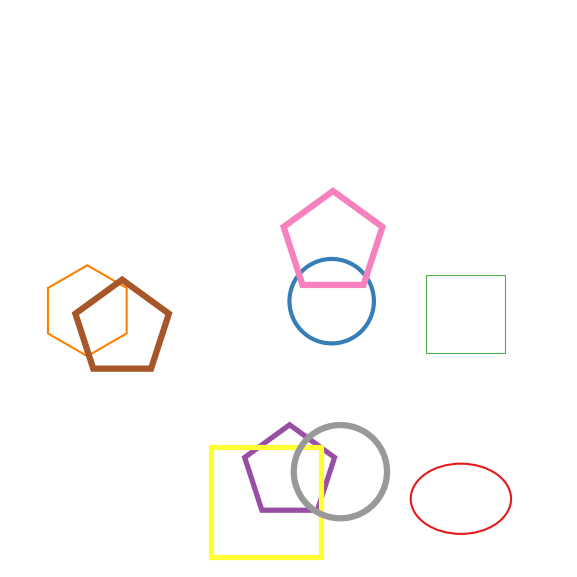[{"shape": "oval", "thickness": 1, "radius": 0.43, "center": [0.798, 0.135]}, {"shape": "circle", "thickness": 2, "radius": 0.37, "center": [0.574, 0.478]}, {"shape": "square", "thickness": 0.5, "radius": 0.34, "center": [0.806, 0.456]}, {"shape": "pentagon", "thickness": 2.5, "radius": 0.41, "center": [0.501, 0.182]}, {"shape": "hexagon", "thickness": 1, "radius": 0.39, "center": [0.151, 0.461]}, {"shape": "square", "thickness": 2.5, "radius": 0.48, "center": [0.461, 0.13]}, {"shape": "pentagon", "thickness": 3, "radius": 0.43, "center": [0.212, 0.43]}, {"shape": "pentagon", "thickness": 3, "radius": 0.45, "center": [0.577, 0.578]}, {"shape": "circle", "thickness": 3, "radius": 0.4, "center": [0.589, 0.182]}]